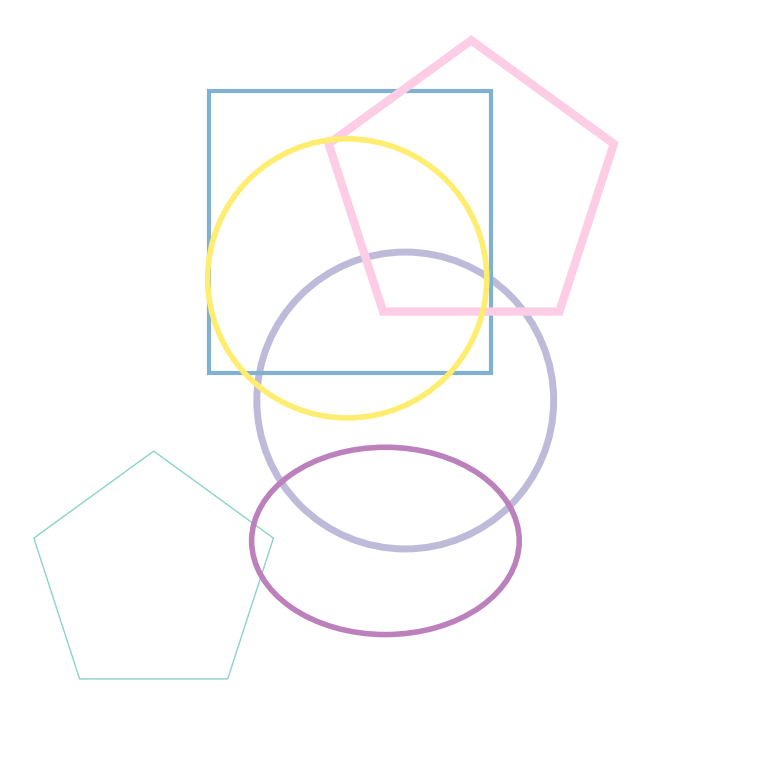[{"shape": "pentagon", "thickness": 0.5, "radius": 0.82, "center": [0.2, 0.251]}, {"shape": "circle", "thickness": 2.5, "radius": 0.96, "center": [0.526, 0.48]}, {"shape": "square", "thickness": 1.5, "radius": 0.92, "center": [0.455, 0.699]}, {"shape": "pentagon", "thickness": 3, "radius": 0.97, "center": [0.612, 0.753]}, {"shape": "oval", "thickness": 2, "radius": 0.87, "center": [0.501, 0.298]}, {"shape": "circle", "thickness": 2, "radius": 0.91, "center": [0.451, 0.638]}]